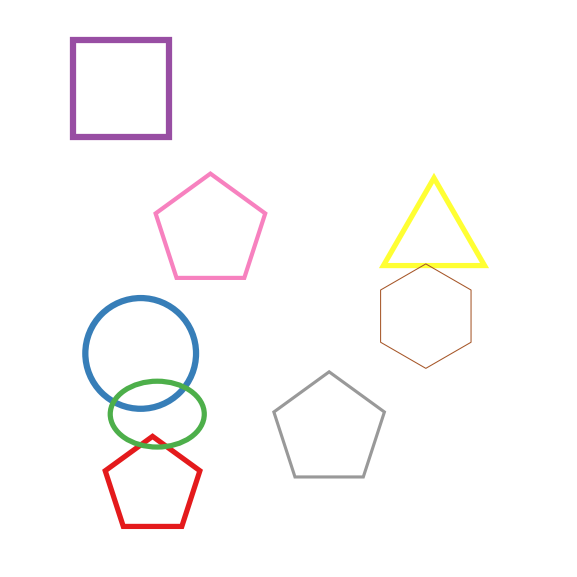[{"shape": "pentagon", "thickness": 2.5, "radius": 0.43, "center": [0.264, 0.157]}, {"shape": "circle", "thickness": 3, "radius": 0.48, "center": [0.244, 0.387]}, {"shape": "oval", "thickness": 2.5, "radius": 0.41, "center": [0.272, 0.282]}, {"shape": "square", "thickness": 3, "radius": 0.42, "center": [0.21, 0.846]}, {"shape": "triangle", "thickness": 2.5, "radius": 0.51, "center": [0.751, 0.59]}, {"shape": "hexagon", "thickness": 0.5, "radius": 0.45, "center": [0.737, 0.452]}, {"shape": "pentagon", "thickness": 2, "radius": 0.5, "center": [0.364, 0.599]}, {"shape": "pentagon", "thickness": 1.5, "radius": 0.5, "center": [0.57, 0.255]}]